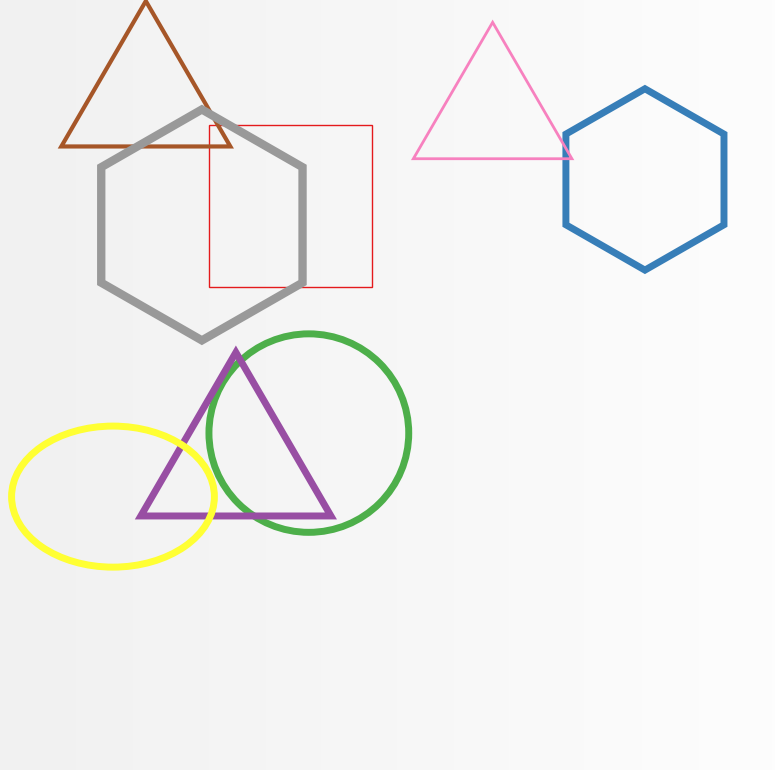[{"shape": "square", "thickness": 0.5, "radius": 0.53, "center": [0.375, 0.732]}, {"shape": "hexagon", "thickness": 2.5, "radius": 0.59, "center": [0.832, 0.767]}, {"shape": "circle", "thickness": 2.5, "radius": 0.64, "center": [0.399, 0.438]}, {"shape": "triangle", "thickness": 2.5, "radius": 0.71, "center": [0.304, 0.401]}, {"shape": "oval", "thickness": 2.5, "radius": 0.65, "center": [0.146, 0.355]}, {"shape": "triangle", "thickness": 1.5, "radius": 0.63, "center": [0.188, 0.873]}, {"shape": "triangle", "thickness": 1, "radius": 0.59, "center": [0.636, 0.853]}, {"shape": "hexagon", "thickness": 3, "radius": 0.75, "center": [0.261, 0.708]}]